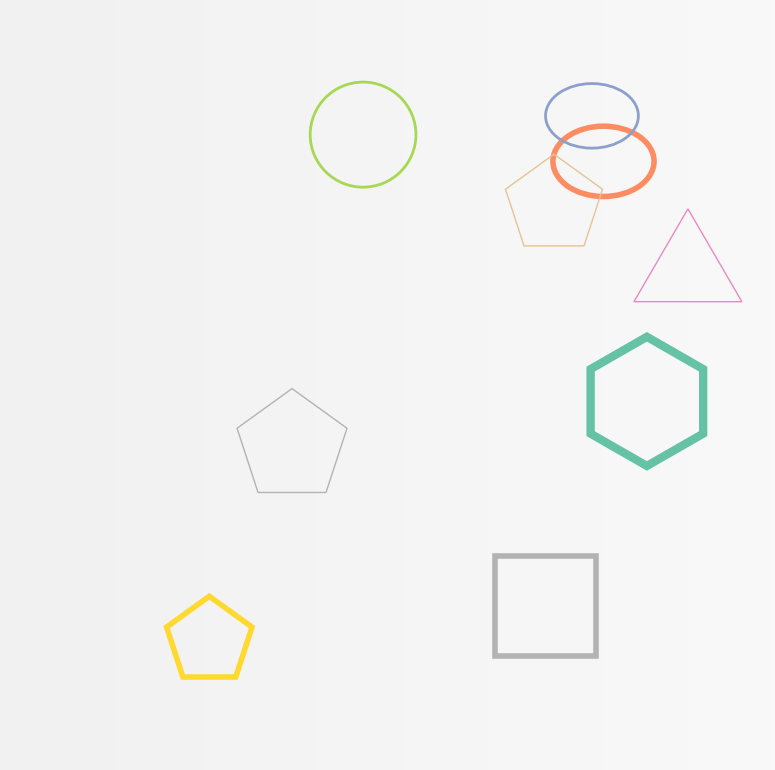[{"shape": "hexagon", "thickness": 3, "radius": 0.42, "center": [0.835, 0.479]}, {"shape": "oval", "thickness": 2, "radius": 0.33, "center": [0.779, 0.79]}, {"shape": "oval", "thickness": 1, "radius": 0.3, "center": [0.764, 0.85]}, {"shape": "triangle", "thickness": 0.5, "radius": 0.4, "center": [0.888, 0.648]}, {"shape": "circle", "thickness": 1, "radius": 0.34, "center": [0.468, 0.825]}, {"shape": "pentagon", "thickness": 2, "radius": 0.29, "center": [0.27, 0.168]}, {"shape": "pentagon", "thickness": 0.5, "radius": 0.33, "center": [0.715, 0.734]}, {"shape": "pentagon", "thickness": 0.5, "radius": 0.37, "center": [0.377, 0.421]}, {"shape": "square", "thickness": 2, "radius": 0.33, "center": [0.704, 0.213]}]